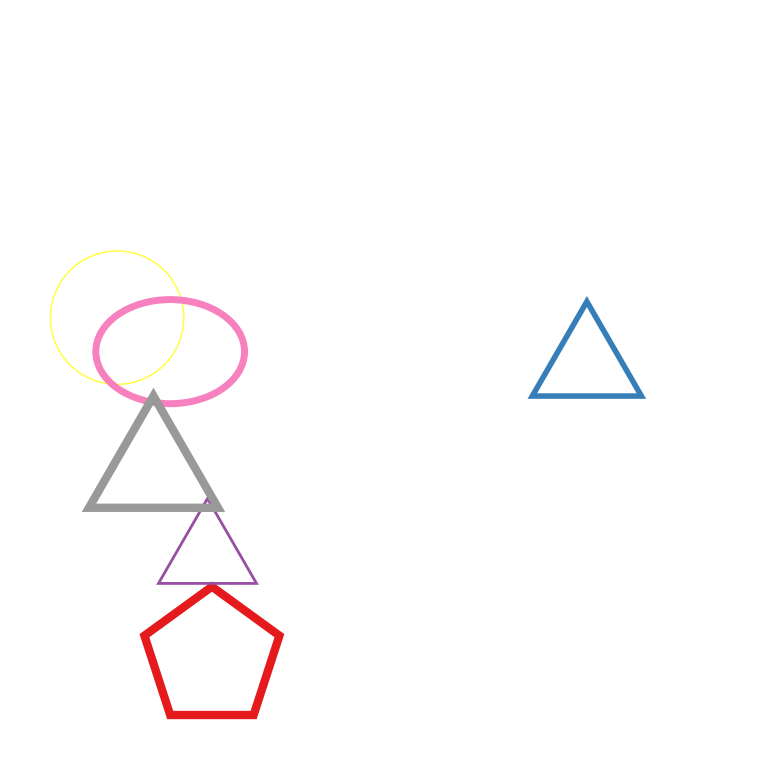[{"shape": "pentagon", "thickness": 3, "radius": 0.46, "center": [0.275, 0.146]}, {"shape": "triangle", "thickness": 2, "radius": 0.41, "center": [0.762, 0.527]}, {"shape": "triangle", "thickness": 1, "radius": 0.37, "center": [0.269, 0.279]}, {"shape": "circle", "thickness": 0.5, "radius": 0.43, "center": [0.152, 0.587]}, {"shape": "oval", "thickness": 2.5, "radius": 0.48, "center": [0.221, 0.543]}, {"shape": "triangle", "thickness": 3, "radius": 0.48, "center": [0.199, 0.389]}]